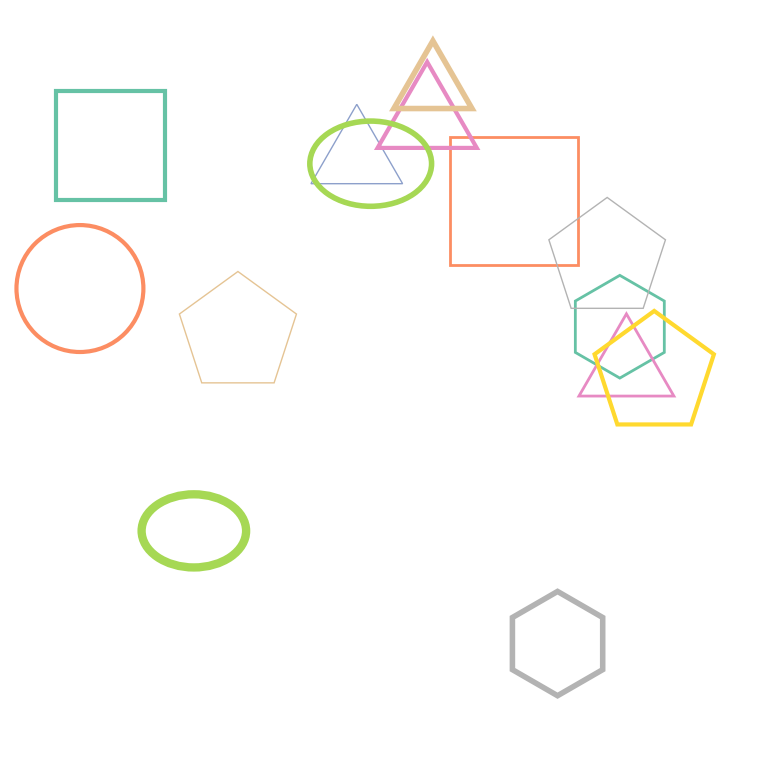[{"shape": "square", "thickness": 1.5, "radius": 0.35, "center": [0.143, 0.811]}, {"shape": "hexagon", "thickness": 1, "radius": 0.33, "center": [0.805, 0.576]}, {"shape": "circle", "thickness": 1.5, "radius": 0.41, "center": [0.104, 0.625]}, {"shape": "square", "thickness": 1, "radius": 0.42, "center": [0.668, 0.739]}, {"shape": "triangle", "thickness": 0.5, "radius": 0.34, "center": [0.463, 0.796]}, {"shape": "triangle", "thickness": 1.5, "radius": 0.37, "center": [0.555, 0.845]}, {"shape": "triangle", "thickness": 1, "radius": 0.36, "center": [0.814, 0.521]}, {"shape": "oval", "thickness": 2, "radius": 0.4, "center": [0.481, 0.787]}, {"shape": "oval", "thickness": 3, "radius": 0.34, "center": [0.252, 0.311]}, {"shape": "pentagon", "thickness": 1.5, "radius": 0.41, "center": [0.85, 0.515]}, {"shape": "pentagon", "thickness": 0.5, "radius": 0.4, "center": [0.309, 0.567]}, {"shape": "triangle", "thickness": 2, "radius": 0.29, "center": [0.562, 0.888]}, {"shape": "hexagon", "thickness": 2, "radius": 0.34, "center": [0.724, 0.164]}, {"shape": "pentagon", "thickness": 0.5, "radius": 0.4, "center": [0.789, 0.664]}]